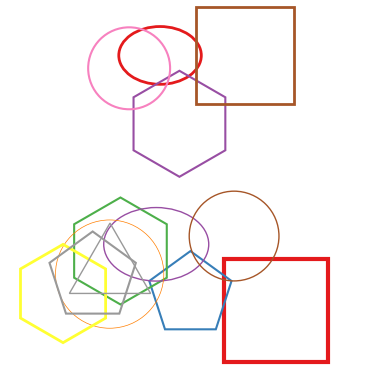[{"shape": "oval", "thickness": 2, "radius": 0.54, "center": [0.416, 0.856]}, {"shape": "square", "thickness": 3, "radius": 0.67, "center": [0.717, 0.194]}, {"shape": "pentagon", "thickness": 1.5, "radius": 0.56, "center": [0.495, 0.235]}, {"shape": "hexagon", "thickness": 1.5, "radius": 0.69, "center": [0.313, 0.348]}, {"shape": "oval", "thickness": 1, "radius": 0.68, "center": [0.406, 0.365]}, {"shape": "hexagon", "thickness": 1.5, "radius": 0.69, "center": [0.466, 0.678]}, {"shape": "circle", "thickness": 0.5, "radius": 0.7, "center": [0.285, 0.288]}, {"shape": "hexagon", "thickness": 2, "radius": 0.64, "center": [0.164, 0.238]}, {"shape": "circle", "thickness": 1, "radius": 0.58, "center": [0.608, 0.387]}, {"shape": "square", "thickness": 2, "radius": 0.63, "center": [0.637, 0.856]}, {"shape": "circle", "thickness": 1.5, "radius": 0.53, "center": [0.335, 0.823]}, {"shape": "triangle", "thickness": 1, "radius": 0.61, "center": [0.286, 0.299]}, {"shape": "pentagon", "thickness": 1.5, "radius": 0.59, "center": [0.241, 0.281]}]